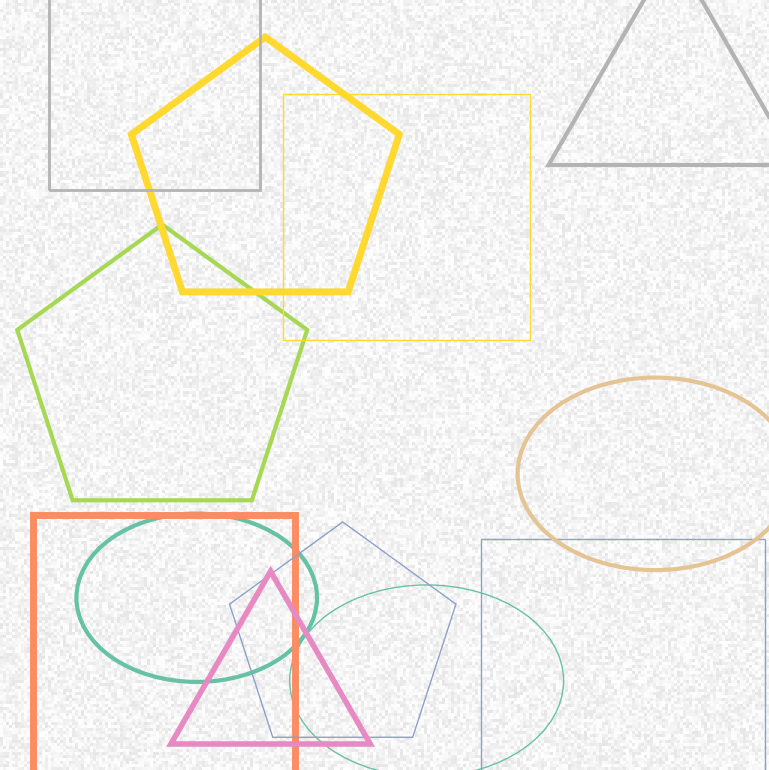[{"shape": "oval", "thickness": 1.5, "radius": 0.78, "center": [0.255, 0.224]}, {"shape": "oval", "thickness": 0.5, "radius": 0.89, "center": [0.554, 0.116]}, {"shape": "square", "thickness": 2.5, "radius": 0.85, "center": [0.213, 0.16]}, {"shape": "square", "thickness": 0.5, "radius": 0.92, "center": [0.809, 0.116]}, {"shape": "pentagon", "thickness": 0.5, "radius": 0.77, "center": [0.445, 0.168]}, {"shape": "triangle", "thickness": 2, "radius": 0.75, "center": [0.351, 0.109]}, {"shape": "pentagon", "thickness": 1.5, "radius": 0.99, "center": [0.211, 0.51]}, {"shape": "pentagon", "thickness": 2.5, "radius": 0.91, "center": [0.345, 0.769]}, {"shape": "square", "thickness": 0.5, "radius": 0.8, "center": [0.528, 0.718]}, {"shape": "oval", "thickness": 1.5, "radius": 0.89, "center": [0.851, 0.385]}, {"shape": "triangle", "thickness": 1.5, "radius": 0.93, "center": [0.874, 0.879]}, {"shape": "square", "thickness": 1, "radius": 0.68, "center": [0.201, 0.891]}]